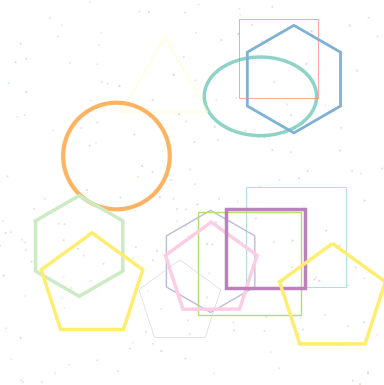[{"shape": "oval", "thickness": 2.5, "radius": 0.73, "center": [0.676, 0.75]}, {"shape": "square", "thickness": 0.5, "radius": 0.65, "center": [0.769, 0.384]}, {"shape": "triangle", "thickness": 0.5, "radius": 0.65, "center": [0.428, 0.774]}, {"shape": "hexagon", "thickness": 1, "radius": 0.66, "center": [0.547, 0.321]}, {"shape": "square", "thickness": 0.5, "radius": 0.51, "center": [0.724, 0.849]}, {"shape": "hexagon", "thickness": 2, "radius": 0.7, "center": [0.763, 0.795]}, {"shape": "circle", "thickness": 3, "radius": 0.69, "center": [0.302, 0.595]}, {"shape": "square", "thickness": 1, "radius": 0.67, "center": [0.648, 0.315]}, {"shape": "pentagon", "thickness": 2.5, "radius": 0.63, "center": [0.549, 0.298]}, {"shape": "pentagon", "thickness": 0.5, "radius": 0.56, "center": [0.467, 0.213]}, {"shape": "square", "thickness": 2.5, "radius": 0.51, "center": [0.689, 0.355]}, {"shape": "hexagon", "thickness": 2.5, "radius": 0.65, "center": [0.206, 0.361]}, {"shape": "pentagon", "thickness": 2.5, "radius": 0.72, "center": [0.863, 0.223]}, {"shape": "pentagon", "thickness": 2.5, "radius": 0.69, "center": [0.239, 0.256]}]